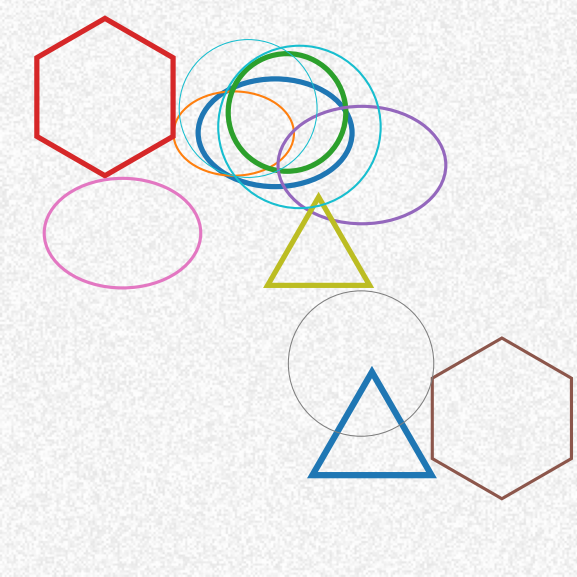[{"shape": "triangle", "thickness": 3, "radius": 0.6, "center": [0.644, 0.236]}, {"shape": "oval", "thickness": 2.5, "radius": 0.67, "center": [0.476, 0.769]}, {"shape": "oval", "thickness": 1, "radius": 0.52, "center": [0.405, 0.768]}, {"shape": "circle", "thickness": 2.5, "radius": 0.51, "center": [0.497, 0.804]}, {"shape": "hexagon", "thickness": 2.5, "radius": 0.68, "center": [0.182, 0.831]}, {"shape": "oval", "thickness": 1.5, "radius": 0.73, "center": [0.627, 0.713]}, {"shape": "hexagon", "thickness": 1.5, "radius": 0.7, "center": [0.869, 0.275]}, {"shape": "oval", "thickness": 1.5, "radius": 0.68, "center": [0.212, 0.595]}, {"shape": "circle", "thickness": 0.5, "radius": 0.63, "center": [0.625, 0.37]}, {"shape": "triangle", "thickness": 2.5, "radius": 0.51, "center": [0.552, 0.556]}, {"shape": "circle", "thickness": 0.5, "radius": 0.6, "center": [0.43, 0.811]}, {"shape": "circle", "thickness": 1, "radius": 0.7, "center": [0.519, 0.779]}]